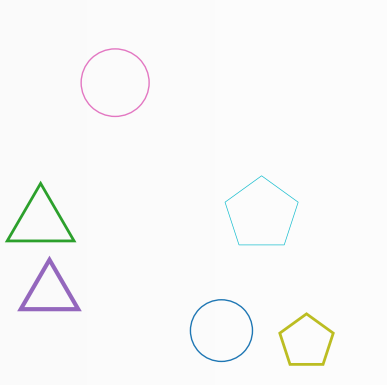[{"shape": "circle", "thickness": 1, "radius": 0.4, "center": [0.572, 0.141]}, {"shape": "triangle", "thickness": 2, "radius": 0.5, "center": [0.105, 0.424]}, {"shape": "triangle", "thickness": 3, "radius": 0.43, "center": [0.128, 0.24]}, {"shape": "circle", "thickness": 1, "radius": 0.44, "center": [0.297, 0.785]}, {"shape": "pentagon", "thickness": 2, "radius": 0.36, "center": [0.791, 0.112]}, {"shape": "pentagon", "thickness": 0.5, "radius": 0.5, "center": [0.675, 0.444]}]